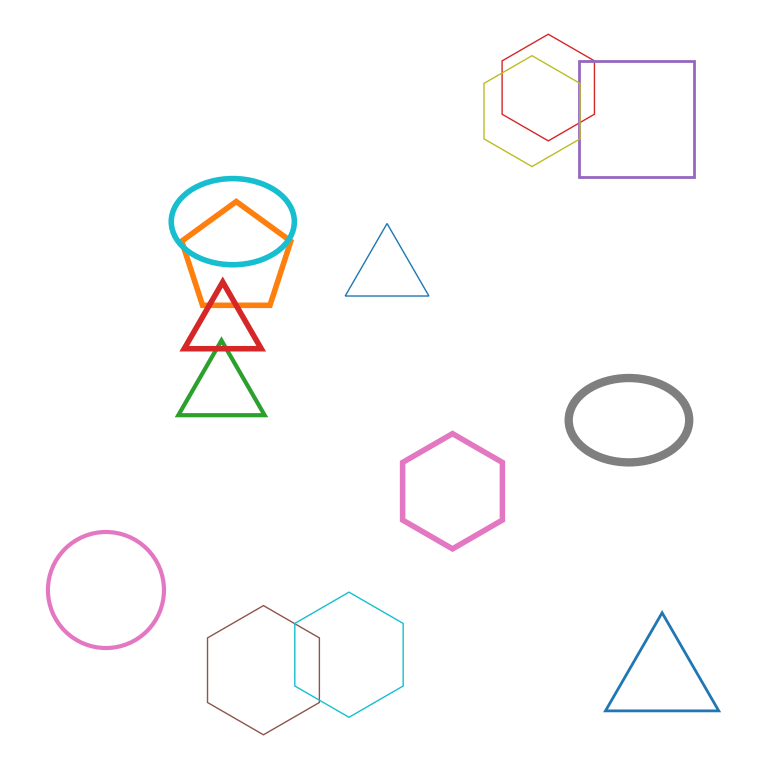[{"shape": "triangle", "thickness": 1, "radius": 0.42, "center": [0.86, 0.119]}, {"shape": "triangle", "thickness": 0.5, "radius": 0.31, "center": [0.503, 0.647]}, {"shape": "pentagon", "thickness": 2, "radius": 0.37, "center": [0.307, 0.664]}, {"shape": "triangle", "thickness": 1.5, "radius": 0.32, "center": [0.288, 0.493]}, {"shape": "hexagon", "thickness": 0.5, "radius": 0.35, "center": [0.712, 0.886]}, {"shape": "triangle", "thickness": 2, "radius": 0.29, "center": [0.289, 0.576]}, {"shape": "square", "thickness": 1, "radius": 0.38, "center": [0.827, 0.845]}, {"shape": "hexagon", "thickness": 0.5, "radius": 0.42, "center": [0.342, 0.13]}, {"shape": "hexagon", "thickness": 2, "radius": 0.37, "center": [0.588, 0.362]}, {"shape": "circle", "thickness": 1.5, "radius": 0.38, "center": [0.138, 0.234]}, {"shape": "oval", "thickness": 3, "radius": 0.39, "center": [0.817, 0.454]}, {"shape": "hexagon", "thickness": 0.5, "radius": 0.36, "center": [0.691, 0.856]}, {"shape": "oval", "thickness": 2, "radius": 0.4, "center": [0.302, 0.712]}, {"shape": "hexagon", "thickness": 0.5, "radius": 0.41, "center": [0.453, 0.15]}]